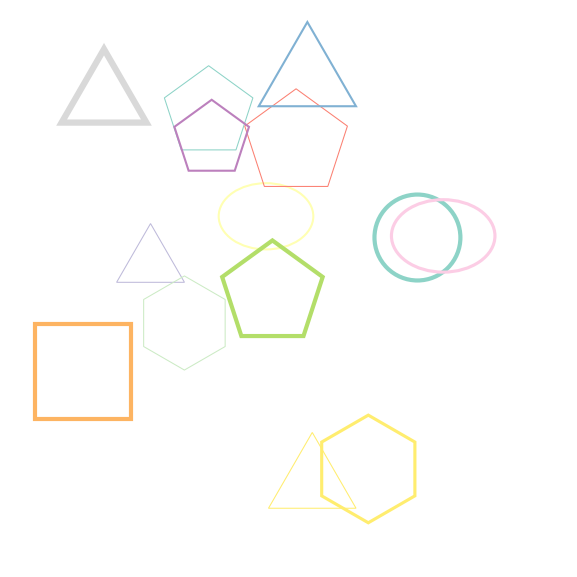[{"shape": "pentagon", "thickness": 0.5, "radius": 0.4, "center": [0.361, 0.805]}, {"shape": "circle", "thickness": 2, "radius": 0.37, "center": [0.723, 0.588]}, {"shape": "oval", "thickness": 1, "radius": 0.41, "center": [0.461, 0.625]}, {"shape": "triangle", "thickness": 0.5, "radius": 0.34, "center": [0.261, 0.544]}, {"shape": "pentagon", "thickness": 0.5, "radius": 0.47, "center": [0.513, 0.752]}, {"shape": "triangle", "thickness": 1, "radius": 0.49, "center": [0.532, 0.864]}, {"shape": "square", "thickness": 2, "radius": 0.41, "center": [0.144, 0.356]}, {"shape": "pentagon", "thickness": 2, "radius": 0.46, "center": [0.472, 0.491]}, {"shape": "oval", "thickness": 1.5, "radius": 0.45, "center": [0.767, 0.591]}, {"shape": "triangle", "thickness": 3, "radius": 0.42, "center": [0.18, 0.829]}, {"shape": "pentagon", "thickness": 1, "radius": 0.34, "center": [0.367, 0.758]}, {"shape": "hexagon", "thickness": 0.5, "radius": 0.41, "center": [0.319, 0.44]}, {"shape": "triangle", "thickness": 0.5, "radius": 0.44, "center": [0.541, 0.163]}, {"shape": "hexagon", "thickness": 1.5, "radius": 0.47, "center": [0.638, 0.187]}]